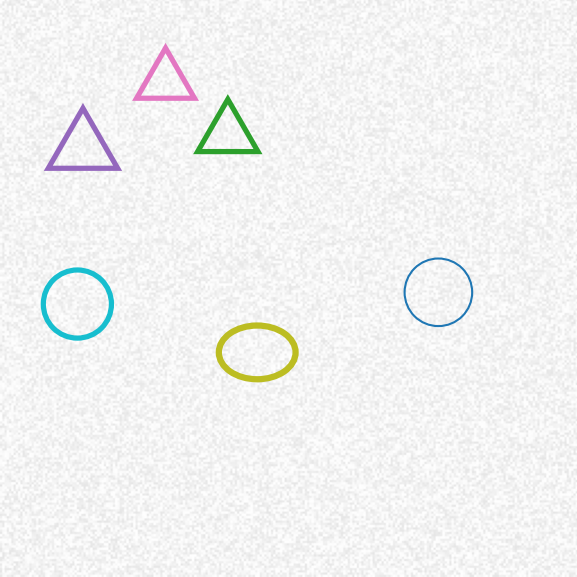[{"shape": "circle", "thickness": 1, "radius": 0.29, "center": [0.759, 0.493]}, {"shape": "triangle", "thickness": 2.5, "radius": 0.3, "center": [0.394, 0.767]}, {"shape": "triangle", "thickness": 2.5, "radius": 0.35, "center": [0.144, 0.742]}, {"shape": "triangle", "thickness": 2.5, "radius": 0.29, "center": [0.287, 0.858]}, {"shape": "oval", "thickness": 3, "radius": 0.33, "center": [0.445, 0.389]}, {"shape": "circle", "thickness": 2.5, "radius": 0.29, "center": [0.134, 0.473]}]